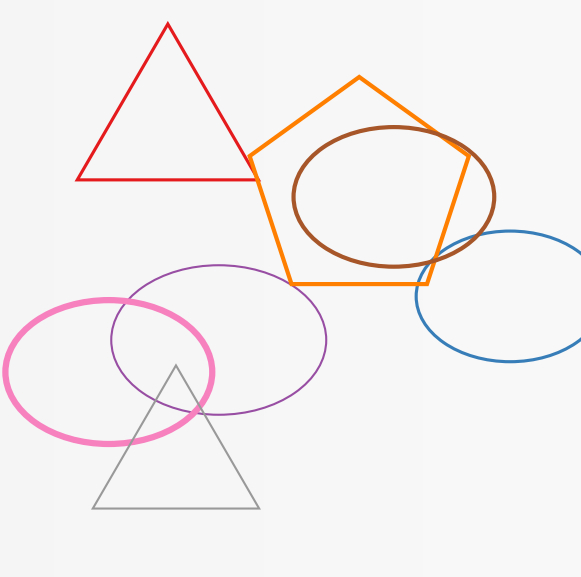[{"shape": "triangle", "thickness": 1.5, "radius": 0.9, "center": [0.289, 0.778]}, {"shape": "oval", "thickness": 1.5, "radius": 0.81, "center": [0.878, 0.486]}, {"shape": "oval", "thickness": 1, "radius": 0.92, "center": [0.376, 0.41]}, {"shape": "pentagon", "thickness": 2, "radius": 0.99, "center": [0.618, 0.668]}, {"shape": "oval", "thickness": 2, "radius": 0.86, "center": [0.678, 0.658]}, {"shape": "oval", "thickness": 3, "radius": 0.89, "center": [0.187, 0.355]}, {"shape": "triangle", "thickness": 1, "radius": 0.83, "center": [0.303, 0.201]}]